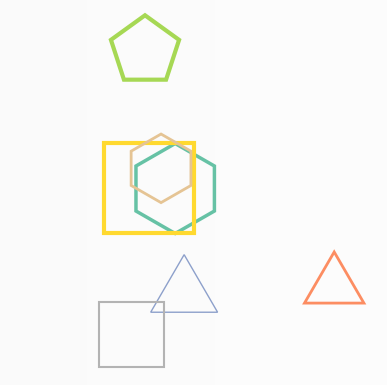[{"shape": "hexagon", "thickness": 2.5, "radius": 0.58, "center": [0.452, 0.51]}, {"shape": "triangle", "thickness": 2, "radius": 0.44, "center": [0.862, 0.257]}, {"shape": "triangle", "thickness": 1, "radius": 0.5, "center": [0.475, 0.239]}, {"shape": "pentagon", "thickness": 3, "radius": 0.46, "center": [0.374, 0.868]}, {"shape": "square", "thickness": 3, "radius": 0.58, "center": [0.385, 0.512]}, {"shape": "hexagon", "thickness": 2, "radius": 0.45, "center": [0.416, 0.563]}, {"shape": "square", "thickness": 1.5, "radius": 0.42, "center": [0.34, 0.13]}]